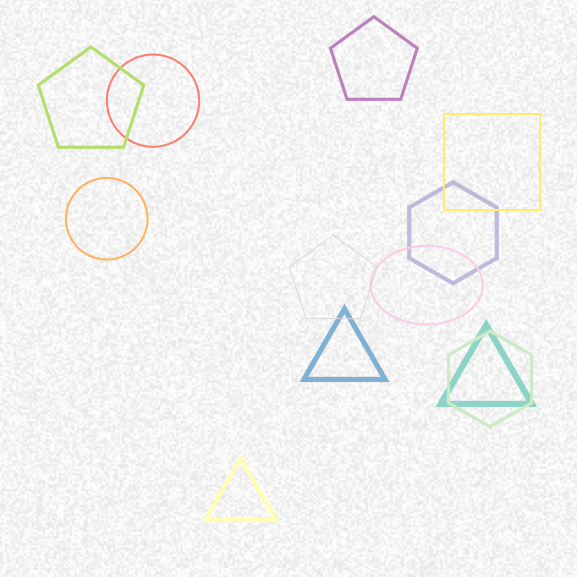[{"shape": "triangle", "thickness": 3, "radius": 0.46, "center": [0.842, 0.345]}, {"shape": "triangle", "thickness": 2, "radius": 0.35, "center": [0.417, 0.134]}, {"shape": "hexagon", "thickness": 2, "radius": 0.44, "center": [0.784, 0.596]}, {"shape": "circle", "thickness": 1, "radius": 0.4, "center": [0.265, 0.825]}, {"shape": "triangle", "thickness": 2.5, "radius": 0.41, "center": [0.597, 0.383]}, {"shape": "circle", "thickness": 1, "radius": 0.35, "center": [0.185, 0.62]}, {"shape": "pentagon", "thickness": 1.5, "radius": 0.48, "center": [0.158, 0.822]}, {"shape": "oval", "thickness": 1, "radius": 0.49, "center": [0.739, 0.505]}, {"shape": "pentagon", "thickness": 0.5, "radius": 0.4, "center": [0.577, 0.512]}, {"shape": "pentagon", "thickness": 1.5, "radius": 0.4, "center": [0.647, 0.891]}, {"shape": "hexagon", "thickness": 1.5, "radius": 0.41, "center": [0.849, 0.343]}, {"shape": "square", "thickness": 1, "radius": 0.42, "center": [0.852, 0.718]}]